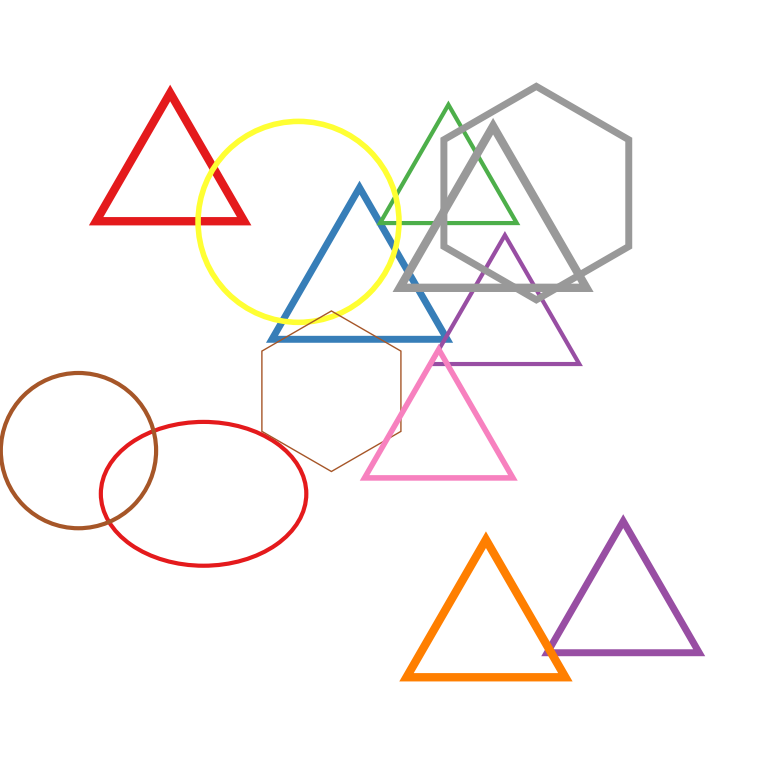[{"shape": "triangle", "thickness": 3, "radius": 0.56, "center": [0.221, 0.768]}, {"shape": "oval", "thickness": 1.5, "radius": 0.67, "center": [0.264, 0.359]}, {"shape": "triangle", "thickness": 2.5, "radius": 0.66, "center": [0.467, 0.625]}, {"shape": "triangle", "thickness": 1.5, "radius": 0.51, "center": [0.582, 0.762]}, {"shape": "triangle", "thickness": 2.5, "radius": 0.57, "center": [0.809, 0.209]}, {"shape": "triangle", "thickness": 1.5, "radius": 0.56, "center": [0.656, 0.583]}, {"shape": "triangle", "thickness": 3, "radius": 0.6, "center": [0.631, 0.18]}, {"shape": "circle", "thickness": 2, "radius": 0.65, "center": [0.388, 0.712]}, {"shape": "hexagon", "thickness": 0.5, "radius": 0.52, "center": [0.43, 0.492]}, {"shape": "circle", "thickness": 1.5, "radius": 0.5, "center": [0.102, 0.415]}, {"shape": "triangle", "thickness": 2, "radius": 0.56, "center": [0.57, 0.435]}, {"shape": "triangle", "thickness": 3, "radius": 0.7, "center": [0.64, 0.696]}, {"shape": "hexagon", "thickness": 2.5, "radius": 0.69, "center": [0.697, 0.749]}]